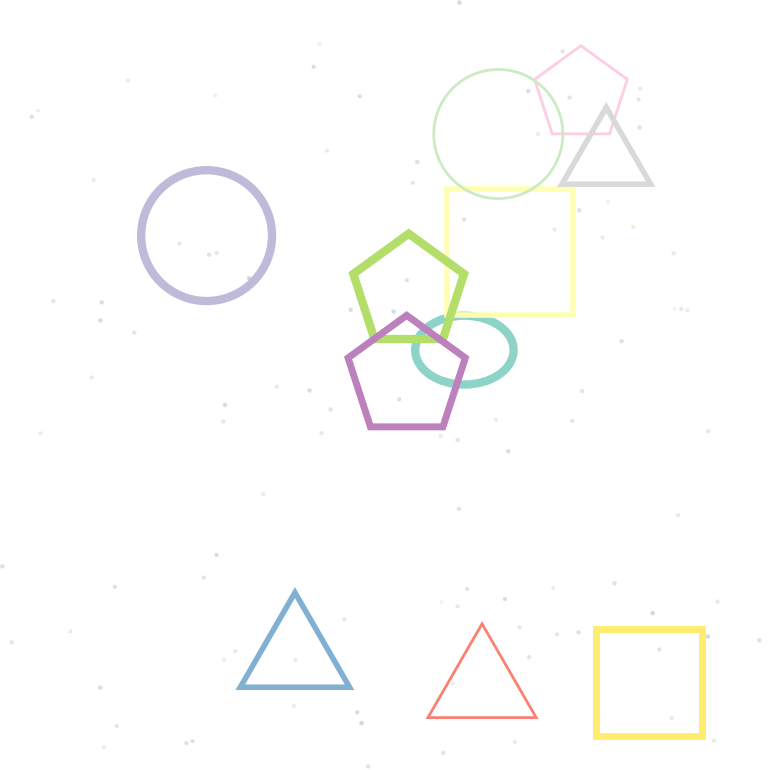[{"shape": "oval", "thickness": 3, "radius": 0.32, "center": [0.603, 0.545]}, {"shape": "square", "thickness": 2, "radius": 0.41, "center": [0.662, 0.673]}, {"shape": "circle", "thickness": 3, "radius": 0.42, "center": [0.268, 0.694]}, {"shape": "triangle", "thickness": 1, "radius": 0.41, "center": [0.626, 0.109]}, {"shape": "triangle", "thickness": 2, "radius": 0.41, "center": [0.383, 0.148]}, {"shape": "pentagon", "thickness": 3, "radius": 0.38, "center": [0.531, 0.621]}, {"shape": "pentagon", "thickness": 1, "radius": 0.32, "center": [0.754, 0.877]}, {"shape": "triangle", "thickness": 2, "radius": 0.33, "center": [0.787, 0.794]}, {"shape": "pentagon", "thickness": 2.5, "radius": 0.4, "center": [0.528, 0.51]}, {"shape": "circle", "thickness": 1, "radius": 0.42, "center": [0.647, 0.826]}, {"shape": "square", "thickness": 2.5, "radius": 0.35, "center": [0.843, 0.114]}]